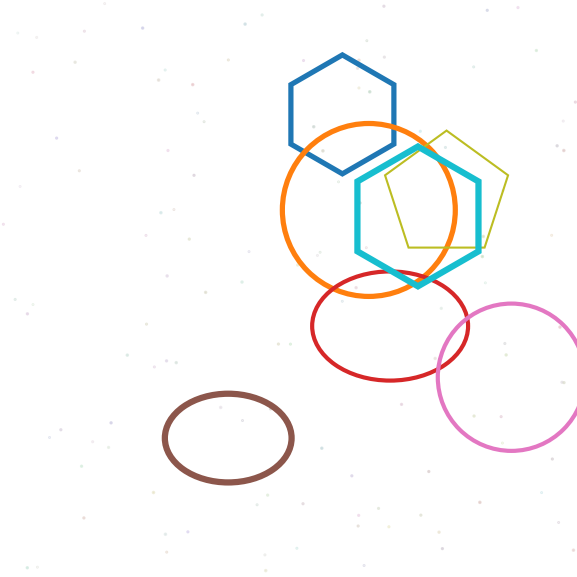[{"shape": "hexagon", "thickness": 2.5, "radius": 0.51, "center": [0.593, 0.801]}, {"shape": "circle", "thickness": 2.5, "radius": 0.75, "center": [0.639, 0.636]}, {"shape": "oval", "thickness": 2, "radius": 0.68, "center": [0.676, 0.435]}, {"shape": "oval", "thickness": 3, "radius": 0.55, "center": [0.395, 0.241]}, {"shape": "circle", "thickness": 2, "radius": 0.64, "center": [0.886, 0.346]}, {"shape": "pentagon", "thickness": 1, "radius": 0.56, "center": [0.773, 0.661]}, {"shape": "hexagon", "thickness": 3, "radius": 0.61, "center": [0.724, 0.624]}]